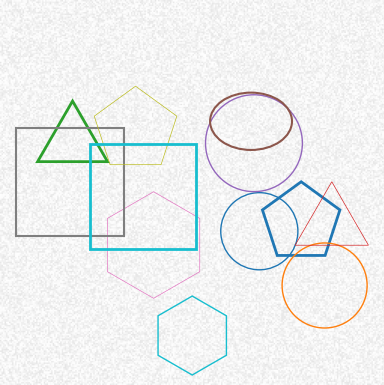[{"shape": "pentagon", "thickness": 2, "radius": 0.53, "center": [0.782, 0.422]}, {"shape": "circle", "thickness": 1, "radius": 0.5, "center": [0.674, 0.399]}, {"shape": "circle", "thickness": 1, "radius": 0.55, "center": [0.843, 0.258]}, {"shape": "triangle", "thickness": 2, "radius": 0.52, "center": [0.188, 0.633]}, {"shape": "triangle", "thickness": 0.5, "radius": 0.55, "center": [0.862, 0.418]}, {"shape": "circle", "thickness": 1, "radius": 0.63, "center": [0.66, 0.628]}, {"shape": "oval", "thickness": 1.5, "radius": 0.53, "center": [0.652, 0.685]}, {"shape": "hexagon", "thickness": 0.5, "radius": 0.69, "center": [0.399, 0.364]}, {"shape": "square", "thickness": 1.5, "radius": 0.7, "center": [0.182, 0.527]}, {"shape": "pentagon", "thickness": 0.5, "radius": 0.56, "center": [0.352, 0.663]}, {"shape": "square", "thickness": 2, "radius": 0.69, "center": [0.372, 0.49]}, {"shape": "hexagon", "thickness": 1, "radius": 0.51, "center": [0.499, 0.128]}]